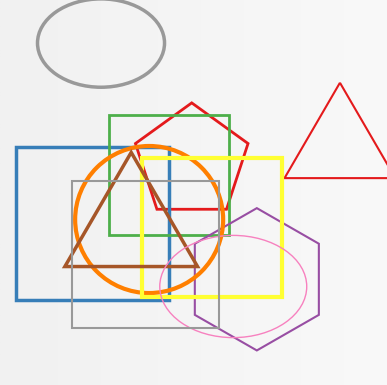[{"shape": "pentagon", "thickness": 2, "radius": 0.76, "center": [0.495, 0.58]}, {"shape": "triangle", "thickness": 1.5, "radius": 0.83, "center": [0.877, 0.62]}, {"shape": "square", "thickness": 2.5, "radius": 0.99, "center": [0.239, 0.418]}, {"shape": "square", "thickness": 2, "radius": 0.78, "center": [0.436, 0.546]}, {"shape": "hexagon", "thickness": 1.5, "radius": 0.92, "center": [0.663, 0.275]}, {"shape": "circle", "thickness": 3, "radius": 0.95, "center": [0.385, 0.43]}, {"shape": "square", "thickness": 3, "radius": 0.91, "center": [0.547, 0.409]}, {"shape": "triangle", "thickness": 2.5, "radius": 0.99, "center": [0.339, 0.407]}, {"shape": "oval", "thickness": 1, "radius": 0.95, "center": [0.602, 0.256]}, {"shape": "square", "thickness": 1.5, "radius": 0.95, "center": [0.376, 0.339]}, {"shape": "oval", "thickness": 2.5, "radius": 0.82, "center": [0.261, 0.888]}]